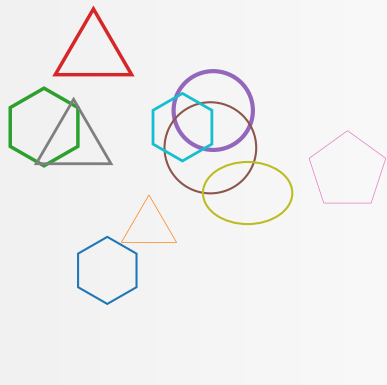[{"shape": "hexagon", "thickness": 1.5, "radius": 0.44, "center": [0.277, 0.298]}, {"shape": "triangle", "thickness": 0.5, "radius": 0.41, "center": [0.384, 0.411]}, {"shape": "hexagon", "thickness": 2.5, "radius": 0.5, "center": [0.114, 0.67]}, {"shape": "triangle", "thickness": 2.5, "radius": 0.57, "center": [0.241, 0.863]}, {"shape": "circle", "thickness": 3, "radius": 0.51, "center": [0.55, 0.713]}, {"shape": "circle", "thickness": 1.5, "radius": 0.59, "center": [0.543, 0.616]}, {"shape": "pentagon", "thickness": 0.5, "radius": 0.52, "center": [0.897, 0.557]}, {"shape": "triangle", "thickness": 2, "radius": 0.56, "center": [0.19, 0.631]}, {"shape": "oval", "thickness": 1.5, "radius": 0.58, "center": [0.639, 0.499]}, {"shape": "hexagon", "thickness": 2, "radius": 0.44, "center": [0.471, 0.67]}]